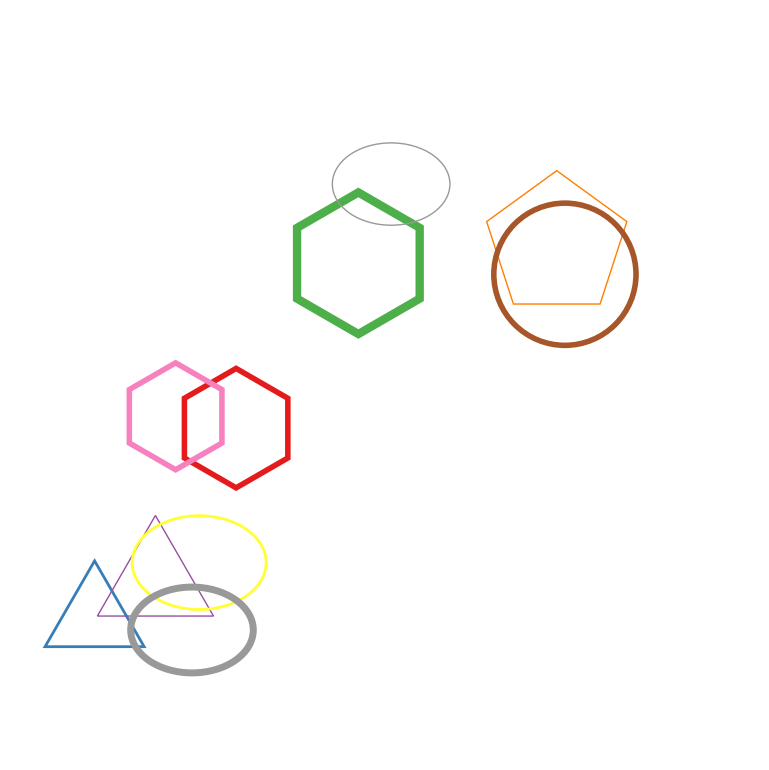[{"shape": "hexagon", "thickness": 2, "radius": 0.39, "center": [0.307, 0.444]}, {"shape": "triangle", "thickness": 1, "radius": 0.37, "center": [0.123, 0.197]}, {"shape": "hexagon", "thickness": 3, "radius": 0.46, "center": [0.465, 0.658]}, {"shape": "triangle", "thickness": 0.5, "radius": 0.44, "center": [0.202, 0.243]}, {"shape": "pentagon", "thickness": 0.5, "radius": 0.48, "center": [0.723, 0.683]}, {"shape": "oval", "thickness": 1, "radius": 0.44, "center": [0.259, 0.269]}, {"shape": "circle", "thickness": 2, "radius": 0.46, "center": [0.734, 0.644]}, {"shape": "hexagon", "thickness": 2, "radius": 0.35, "center": [0.228, 0.459]}, {"shape": "oval", "thickness": 0.5, "radius": 0.38, "center": [0.508, 0.761]}, {"shape": "oval", "thickness": 2.5, "radius": 0.4, "center": [0.249, 0.182]}]